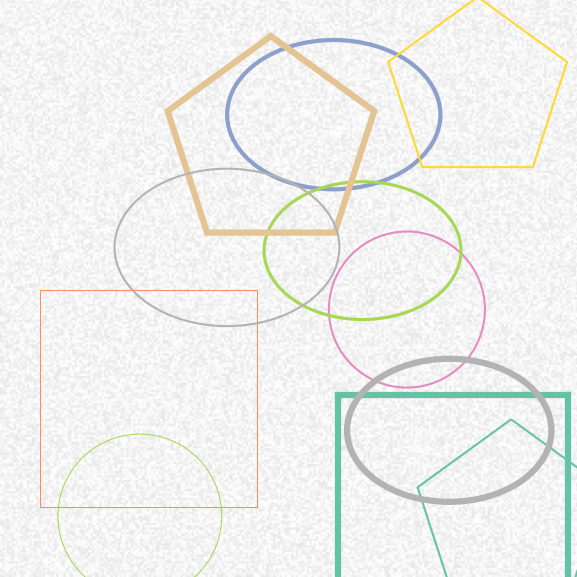[{"shape": "square", "thickness": 3, "radius": 1.0, "center": [0.784, 0.116]}, {"shape": "pentagon", "thickness": 1, "radius": 0.85, "center": [0.885, 0.103]}, {"shape": "square", "thickness": 0.5, "radius": 0.94, "center": [0.257, 0.309]}, {"shape": "oval", "thickness": 2, "radius": 0.92, "center": [0.578, 0.801]}, {"shape": "circle", "thickness": 1, "radius": 0.68, "center": [0.705, 0.463]}, {"shape": "oval", "thickness": 1.5, "radius": 0.85, "center": [0.628, 0.565]}, {"shape": "circle", "thickness": 0.5, "radius": 0.71, "center": [0.242, 0.106]}, {"shape": "pentagon", "thickness": 1, "radius": 0.81, "center": [0.827, 0.842]}, {"shape": "pentagon", "thickness": 3, "radius": 0.94, "center": [0.469, 0.749]}, {"shape": "oval", "thickness": 1, "radius": 0.97, "center": [0.393, 0.571]}, {"shape": "oval", "thickness": 3, "radius": 0.88, "center": [0.778, 0.254]}]